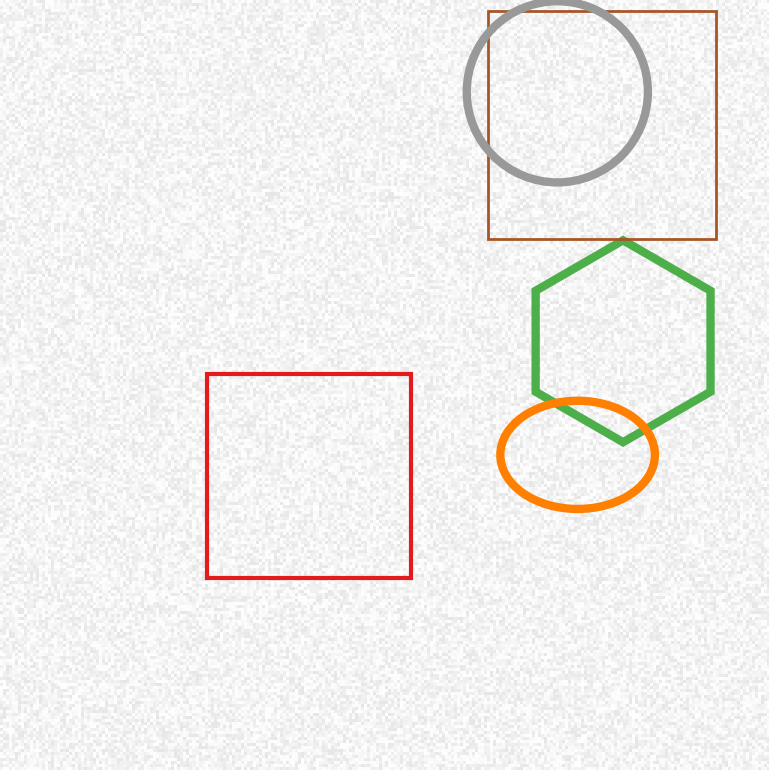[{"shape": "square", "thickness": 1.5, "radius": 0.66, "center": [0.401, 0.382]}, {"shape": "hexagon", "thickness": 3, "radius": 0.66, "center": [0.809, 0.557]}, {"shape": "oval", "thickness": 3, "radius": 0.5, "center": [0.75, 0.409]}, {"shape": "square", "thickness": 1, "radius": 0.74, "center": [0.782, 0.838]}, {"shape": "circle", "thickness": 3, "radius": 0.59, "center": [0.724, 0.881]}]